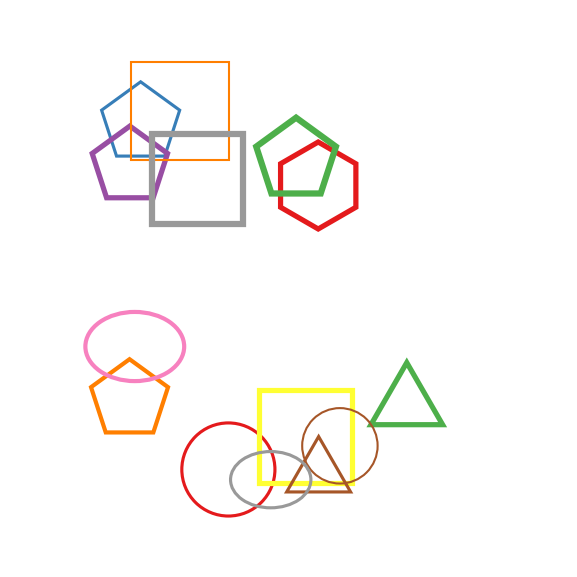[{"shape": "hexagon", "thickness": 2.5, "radius": 0.38, "center": [0.551, 0.678]}, {"shape": "circle", "thickness": 1.5, "radius": 0.4, "center": [0.395, 0.186]}, {"shape": "pentagon", "thickness": 1.5, "radius": 0.36, "center": [0.244, 0.786]}, {"shape": "pentagon", "thickness": 3, "radius": 0.36, "center": [0.513, 0.723]}, {"shape": "triangle", "thickness": 2.5, "radius": 0.36, "center": [0.704, 0.3]}, {"shape": "pentagon", "thickness": 2.5, "radius": 0.34, "center": [0.225, 0.712]}, {"shape": "pentagon", "thickness": 2, "radius": 0.35, "center": [0.224, 0.307]}, {"shape": "square", "thickness": 1, "radius": 0.42, "center": [0.312, 0.806]}, {"shape": "square", "thickness": 2.5, "radius": 0.4, "center": [0.529, 0.244]}, {"shape": "triangle", "thickness": 1.5, "radius": 0.32, "center": [0.552, 0.179]}, {"shape": "circle", "thickness": 1, "radius": 0.33, "center": [0.589, 0.227]}, {"shape": "oval", "thickness": 2, "radius": 0.43, "center": [0.233, 0.399]}, {"shape": "square", "thickness": 3, "radius": 0.39, "center": [0.342, 0.689]}, {"shape": "oval", "thickness": 1.5, "radius": 0.35, "center": [0.469, 0.169]}]